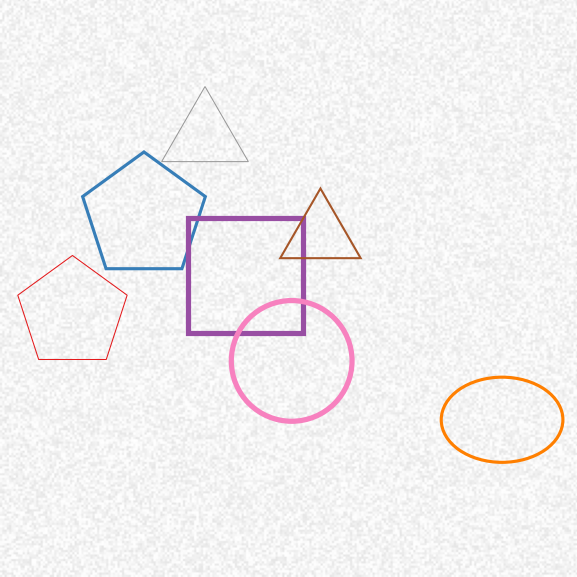[{"shape": "pentagon", "thickness": 0.5, "radius": 0.5, "center": [0.125, 0.457]}, {"shape": "pentagon", "thickness": 1.5, "radius": 0.56, "center": [0.249, 0.624]}, {"shape": "square", "thickness": 2.5, "radius": 0.5, "center": [0.425, 0.522]}, {"shape": "oval", "thickness": 1.5, "radius": 0.53, "center": [0.869, 0.272]}, {"shape": "triangle", "thickness": 1, "radius": 0.4, "center": [0.555, 0.592]}, {"shape": "circle", "thickness": 2.5, "radius": 0.52, "center": [0.505, 0.374]}, {"shape": "triangle", "thickness": 0.5, "radius": 0.43, "center": [0.355, 0.763]}]